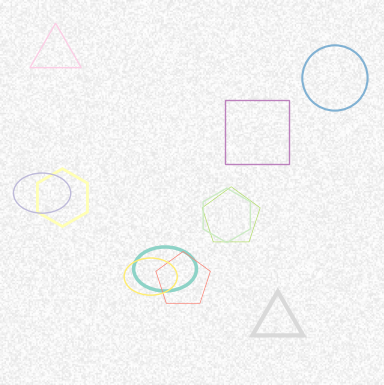[{"shape": "oval", "thickness": 2.5, "radius": 0.41, "center": [0.429, 0.301]}, {"shape": "hexagon", "thickness": 2, "radius": 0.38, "center": [0.162, 0.487]}, {"shape": "oval", "thickness": 1, "radius": 0.37, "center": [0.109, 0.498]}, {"shape": "pentagon", "thickness": 0.5, "radius": 0.37, "center": [0.476, 0.272]}, {"shape": "circle", "thickness": 1.5, "radius": 0.42, "center": [0.87, 0.797]}, {"shape": "pentagon", "thickness": 0.5, "radius": 0.4, "center": [0.6, 0.436]}, {"shape": "triangle", "thickness": 1, "radius": 0.38, "center": [0.144, 0.863]}, {"shape": "triangle", "thickness": 3, "radius": 0.38, "center": [0.722, 0.167]}, {"shape": "square", "thickness": 1, "radius": 0.42, "center": [0.667, 0.657]}, {"shape": "hexagon", "thickness": 1, "radius": 0.35, "center": [0.589, 0.441]}, {"shape": "oval", "thickness": 1, "radius": 0.34, "center": [0.391, 0.282]}]